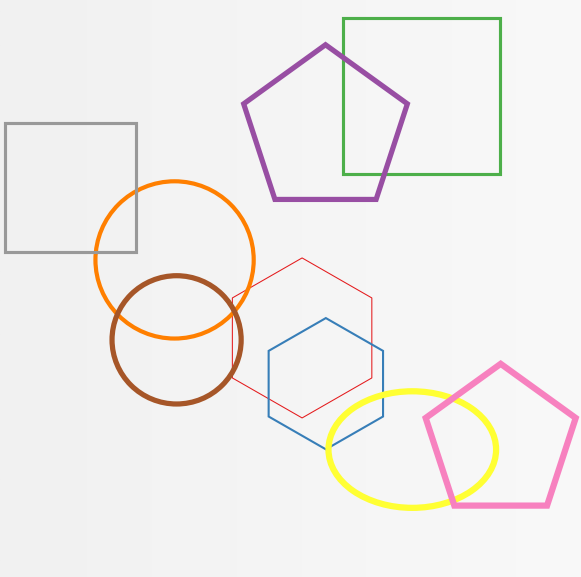[{"shape": "hexagon", "thickness": 0.5, "radius": 0.69, "center": [0.52, 0.414]}, {"shape": "hexagon", "thickness": 1, "radius": 0.57, "center": [0.561, 0.335]}, {"shape": "square", "thickness": 1.5, "radius": 0.68, "center": [0.726, 0.833]}, {"shape": "pentagon", "thickness": 2.5, "radius": 0.74, "center": [0.56, 0.774]}, {"shape": "circle", "thickness": 2, "radius": 0.68, "center": [0.3, 0.549]}, {"shape": "oval", "thickness": 3, "radius": 0.72, "center": [0.709, 0.221]}, {"shape": "circle", "thickness": 2.5, "radius": 0.56, "center": [0.304, 0.411]}, {"shape": "pentagon", "thickness": 3, "radius": 0.68, "center": [0.861, 0.233]}, {"shape": "square", "thickness": 1.5, "radius": 0.56, "center": [0.122, 0.674]}]